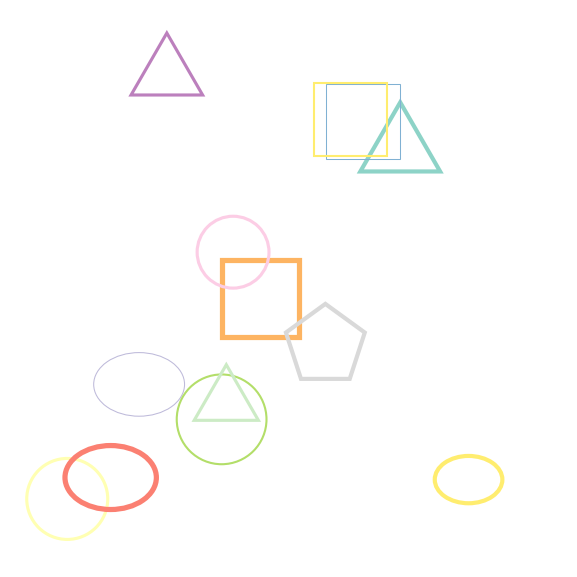[{"shape": "triangle", "thickness": 2, "radius": 0.4, "center": [0.693, 0.742]}, {"shape": "circle", "thickness": 1.5, "radius": 0.35, "center": [0.116, 0.135]}, {"shape": "oval", "thickness": 0.5, "radius": 0.39, "center": [0.241, 0.334]}, {"shape": "oval", "thickness": 2.5, "radius": 0.4, "center": [0.192, 0.172]}, {"shape": "square", "thickness": 0.5, "radius": 0.32, "center": [0.629, 0.789]}, {"shape": "square", "thickness": 2.5, "radius": 0.33, "center": [0.451, 0.482]}, {"shape": "circle", "thickness": 1, "radius": 0.39, "center": [0.384, 0.273]}, {"shape": "circle", "thickness": 1.5, "radius": 0.31, "center": [0.404, 0.562]}, {"shape": "pentagon", "thickness": 2, "radius": 0.36, "center": [0.563, 0.401]}, {"shape": "triangle", "thickness": 1.5, "radius": 0.36, "center": [0.289, 0.87]}, {"shape": "triangle", "thickness": 1.5, "radius": 0.32, "center": [0.392, 0.303]}, {"shape": "oval", "thickness": 2, "radius": 0.29, "center": [0.811, 0.169]}, {"shape": "square", "thickness": 1, "radius": 0.32, "center": [0.607, 0.792]}]